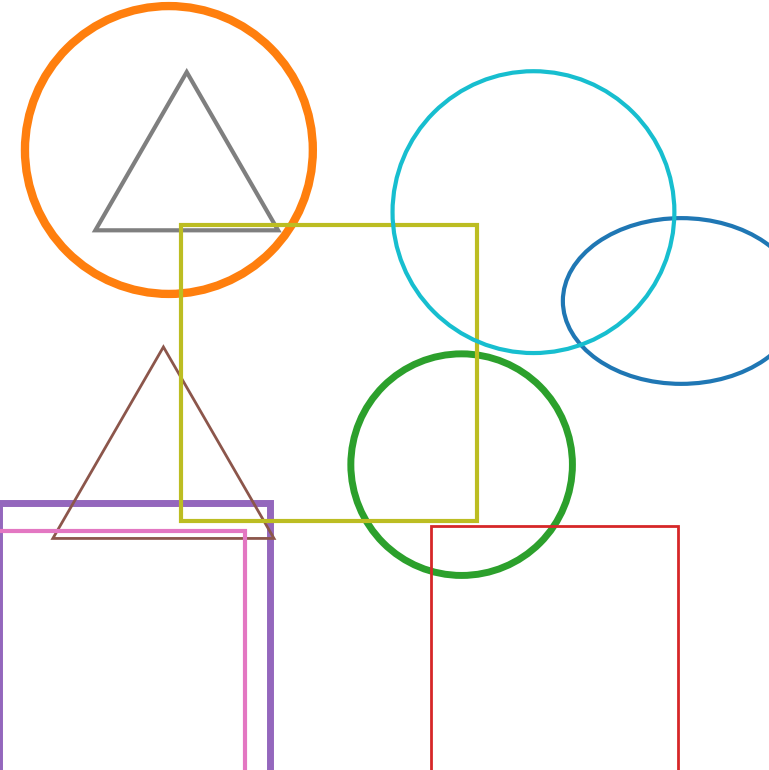[{"shape": "oval", "thickness": 1.5, "radius": 0.77, "center": [0.885, 0.609]}, {"shape": "circle", "thickness": 3, "radius": 0.93, "center": [0.219, 0.805]}, {"shape": "circle", "thickness": 2.5, "radius": 0.72, "center": [0.6, 0.397]}, {"shape": "square", "thickness": 1, "radius": 0.8, "center": [0.72, 0.157]}, {"shape": "square", "thickness": 2.5, "radius": 0.88, "center": [0.175, 0.171]}, {"shape": "triangle", "thickness": 1, "radius": 0.83, "center": [0.212, 0.384]}, {"shape": "square", "thickness": 1.5, "radius": 0.94, "center": [0.131, 0.123]}, {"shape": "triangle", "thickness": 1.5, "radius": 0.68, "center": [0.242, 0.769]}, {"shape": "square", "thickness": 1.5, "radius": 0.96, "center": [0.427, 0.516]}, {"shape": "circle", "thickness": 1.5, "radius": 0.92, "center": [0.693, 0.725]}]